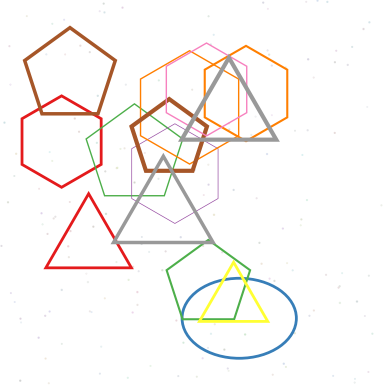[{"shape": "triangle", "thickness": 2, "radius": 0.64, "center": [0.23, 0.369]}, {"shape": "hexagon", "thickness": 2, "radius": 0.59, "center": [0.16, 0.632]}, {"shape": "oval", "thickness": 2, "radius": 0.74, "center": [0.621, 0.173]}, {"shape": "pentagon", "thickness": 1, "radius": 0.66, "center": [0.349, 0.598]}, {"shape": "pentagon", "thickness": 1.5, "radius": 0.57, "center": [0.541, 0.263]}, {"shape": "hexagon", "thickness": 0.5, "radius": 0.65, "center": [0.454, 0.549]}, {"shape": "hexagon", "thickness": 1.5, "radius": 0.62, "center": [0.639, 0.757]}, {"shape": "hexagon", "thickness": 1, "radius": 0.74, "center": [0.492, 0.721]}, {"shape": "triangle", "thickness": 2, "radius": 0.51, "center": [0.607, 0.216]}, {"shape": "pentagon", "thickness": 3, "radius": 0.51, "center": [0.44, 0.64]}, {"shape": "pentagon", "thickness": 2.5, "radius": 0.62, "center": [0.182, 0.804]}, {"shape": "hexagon", "thickness": 1, "radius": 0.6, "center": [0.536, 0.768]}, {"shape": "triangle", "thickness": 2.5, "radius": 0.75, "center": [0.424, 0.445]}, {"shape": "triangle", "thickness": 3, "radius": 0.71, "center": [0.595, 0.708]}]